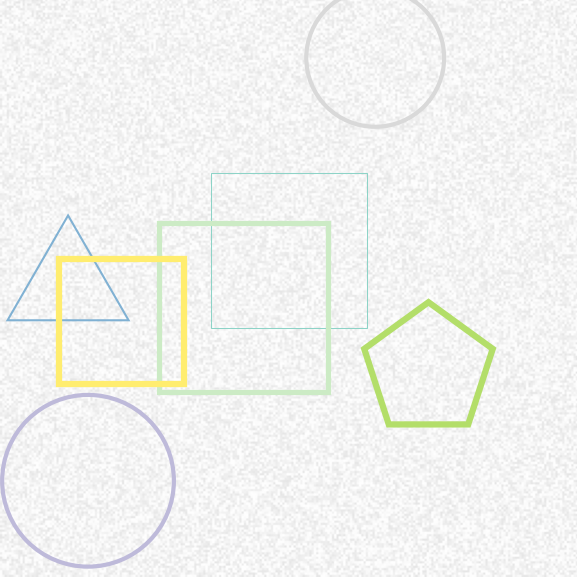[{"shape": "square", "thickness": 0.5, "radius": 0.67, "center": [0.5, 0.565]}, {"shape": "circle", "thickness": 2, "radius": 0.74, "center": [0.152, 0.167]}, {"shape": "triangle", "thickness": 1, "radius": 0.61, "center": [0.118, 0.505]}, {"shape": "pentagon", "thickness": 3, "radius": 0.58, "center": [0.742, 0.359]}, {"shape": "circle", "thickness": 2, "radius": 0.6, "center": [0.65, 0.899]}, {"shape": "square", "thickness": 2.5, "radius": 0.73, "center": [0.421, 0.467]}, {"shape": "square", "thickness": 3, "radius": 0.54, "center": [0.21, 0.442]}]